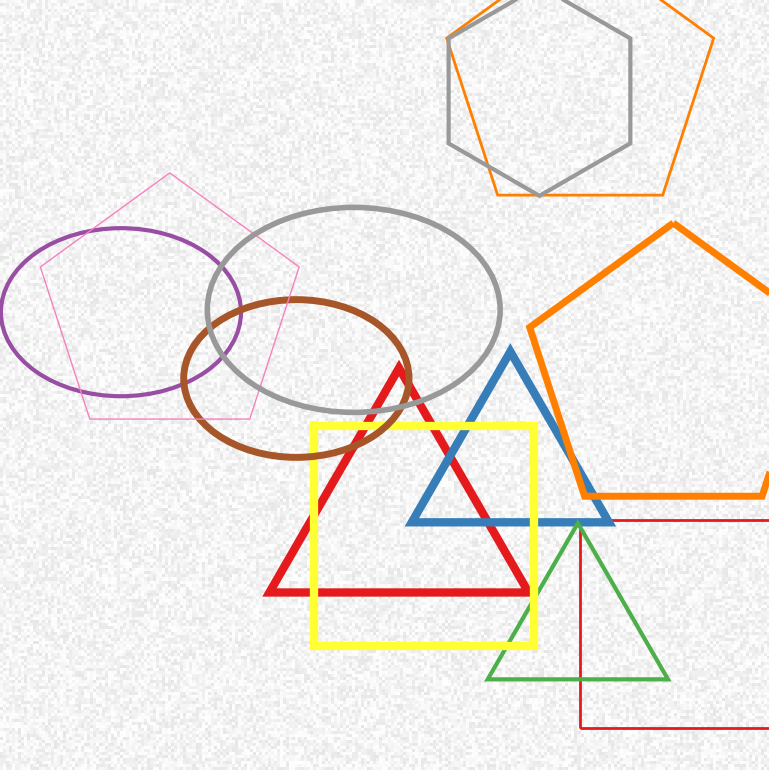[{"shape": "square", "thickness": 1, "radius": 0.68, "center": [0.889, 0.19]}, {"shape": "triangle", "thickness": 3, "radius": 0.97, "center": [0.518, 0.328]}, {"shape": "triangle", "thickness": 3, "radius": 0.74, "center": [0.663, 0.396]}, {"shape": "triangle", "thickness": 1.5, "radius": 0.68, "center": [0.75, 0.185]}, {"shape": "oval", "thickness": 1.5, "radius": 0.78, "center": [0.157, 0.595]}, {"shape": "pentagon", "thickness": 1, "radius": 0.91, "center": [0.753, 0.894]}, {"shape": "pentagon", "thickness": 2.5, "radius": 0.98, "center": [0.874, 0.514]}, {"shape": "square", "thickness": 3, "radius": 0.71, "center": [0.551, 0.304]}, {"shape": "oval", "thickness": 2.5, "radius": 0.73, "center": [0.385, 0.508]}, {"shape": "pentagon", "thickness": 0.5, "radius": 0.88, "center": [0.22, 0.599]}, {"shape": "oval", "thickness": 2, "radius": 0.95, "center": [0.459, 0.598]}, {"shape": "hexagon", "thickness": 1.5, "radius": 0.68, "center": [0.701, 0.882]}]